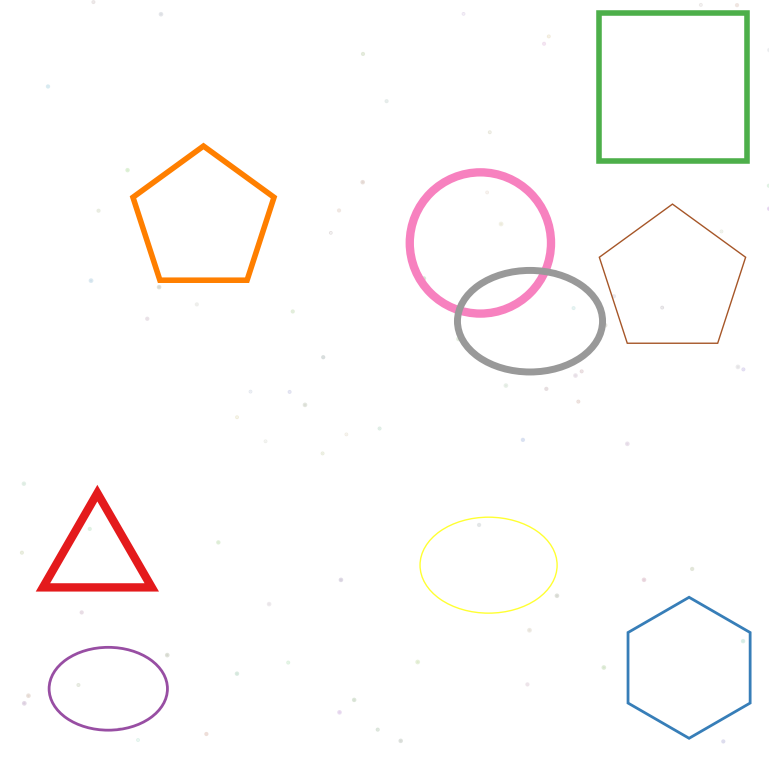[{"shape": "triangle", "thickness": 3, "radius": 0.41, "center": [0.126, 0.278]}, {"shape": "hexagon", "thickness": 1, "radius": 0.46, "center": [0.895, 0.133]}, {"shape": "square", "thickness": 2, "radius": 0.48, "center": [0.874, 0.887]}, {"shape": "oval", "thickness": 1, "radius": 0.38, "center": [0.141, 0.106]}, {"shape": "pentagon", "thickness": 2, "radius": 0.48, "center": [0.264, 0.714]}, {"shape": "oval", "thickness": 0.5, "radius": 0.45, "center": [0.635, 0.266]}, {"shape": "pentagon", "thickness": 0.5, "radius": 0.5, "center": [0.873, 0.635]}, {"shape": "circle", "thickness": 3, "radius": 0.46, "center": [0.624, 0.684]}, {"shape": "oval", "thickness": 2.5, "radius": 0.47, "center": [0.688, 0.583]}]